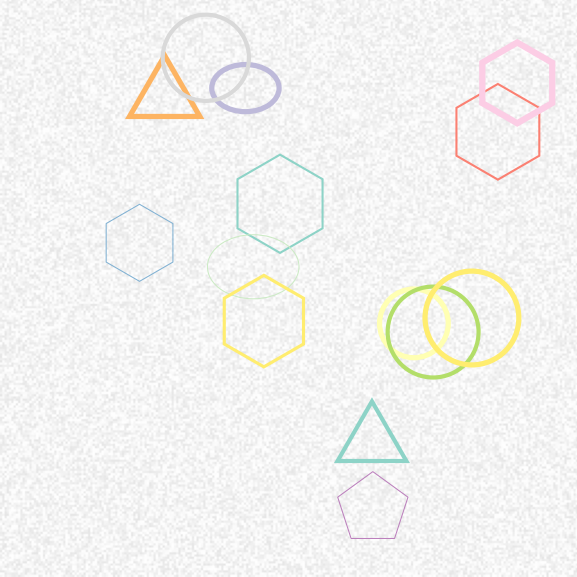[{"shape": "triangle", "thickness": 2, "radius": 0.34, "center": [0.644, 0.235]}, {"shape": "hexagon", "thickness": 1, "radius": 0.43, "center": [0.485, 0.646]}, {"shape": "circle", "thickness": 2.5, "radius": 0.3, "center": [0.717, 0.439]}, {"shape": "oval", "thickness": 2.5, "radius": 0.29, "center": [0.425, 0.847]}, {"shape": "hexagon", "thickness": 1, "radius": 0.41, "center": [0.862, 0.771]}, {"shape": "hexagon", "thickness": 0.5, "radius": 0.33, "center": [0.242, 0.579]}, {"shape": "triangle", "thickness": 2.5, "radius": 0.35, "center": [0.285, 0.833]}, {"shape": "circle", "thickness": 2, "radius": 0.39, "center": [0.75, 0.424]}, {"shape": "hexagon", "thickness": 3, "radius": 0.35, "center": [0.896, 0.856]}, {"shape": "circle", "thickness": 2, "radius": 0.37, "center": [0.356, 0.899]}, {"shape": "pentagon", "thickness": 0.5, "radius": 0.32, "center": [0.646, 0.118]}, {"shape": "oval", "thickness": 0.5, "radius": 0.4, "center": [0.438, 0.537]}, {"shape": "circle", "thickness": 2.5, "radius": 0.41, "center": [0.817, 0.448]}, {"shape": "hexagon", "thickness": 1.5, "radius": 0.4, "center": [0.457, 0.443]}]